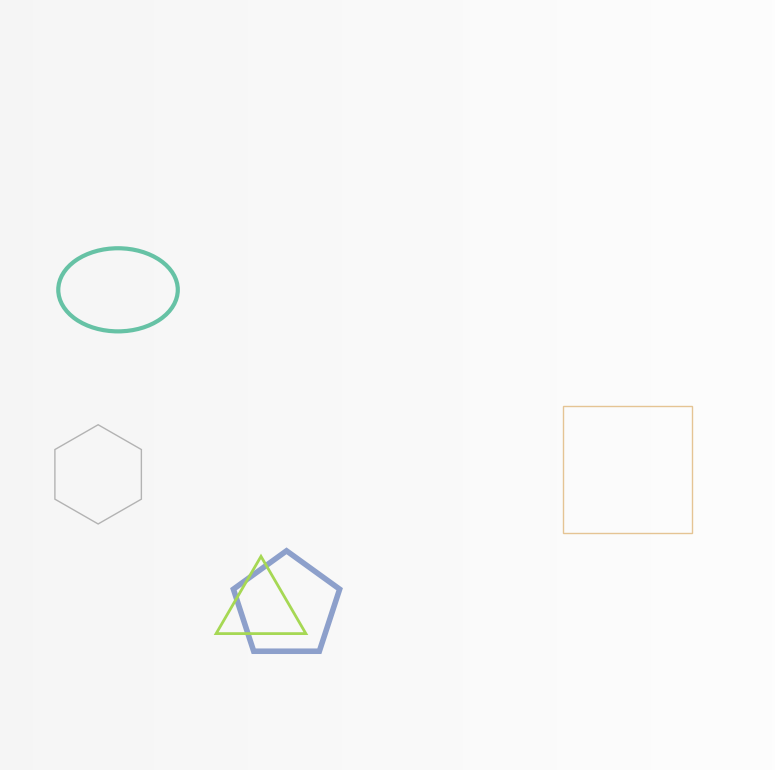[{"shape": "oval", "thickness": 1.5, "radius": 0.39, "center": [0.152, 0.624]}, {"shape": "pentagon", "thickness": 2, "radius": 0.36, "center": [0.37, 0.213]}, {"shape": "triangle", "thickness": 1, "radius": 0.33, "center": [0.337, 0.211]}, {"shape": "square", "thickness": 0.5, "radius": 0.41, "center": [0.81, 0.391]}, {"shape": "hexagon", "thickness": 0.5, "radius": 0.32, "center": [0.127, 0.384]}]